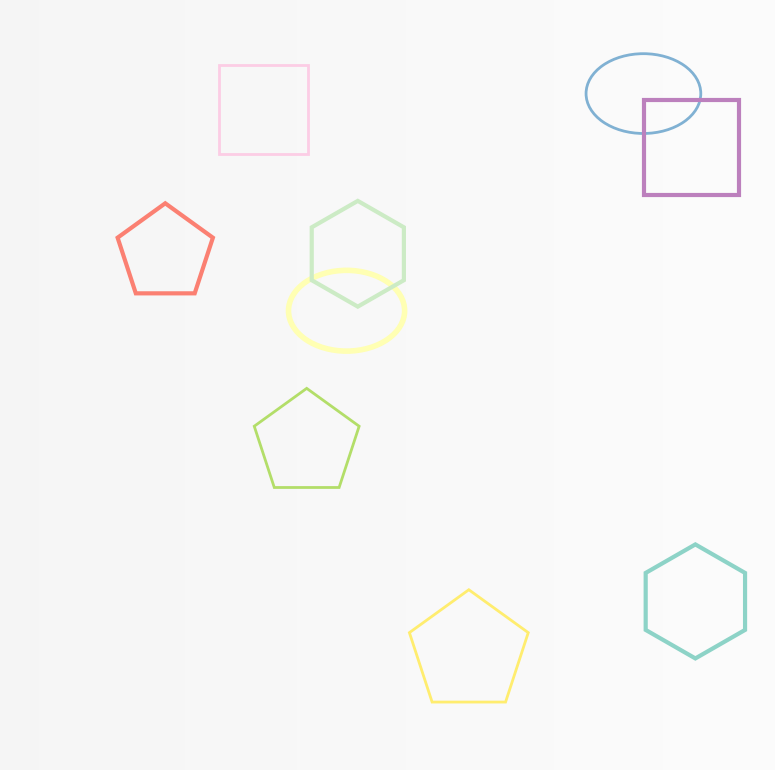[{"shape": "hexagon", "thickness": 1.5, "radius": 0.37, "center": [0.897, 0.219]}, {"shape": "oval", "thickness": 2, "radius": 0.37, "center": [0.447, 0.596]}, {"shape": "pentagon", "thickness": 1.5, "radius": 0.32, "center": [0.213, 0.671]}, {"shape": "oval", "thickness": 1, "radius": 0.37, "center": [0.83, 0.878]}, {"shape": "pentagon", "thickness": 1, "radius": 0.36, "center": [0.396, 0.424]}, {"shape": "square", "thickness": 1, "radius": 0.29, "center": [0.34, 0.858]}, {"shape": "square", "thickness": 1.5, "radius": 0.31, "center": [0.892, 0.808]}, {"shape": "hexagon", "thickness": 1.5, "radius": 0.34, "center": [0.462, 0.67]}, {"shape": "pentagon", "thickness": 1, "radius": 0.4, "center": [0.605, 0.153]}]